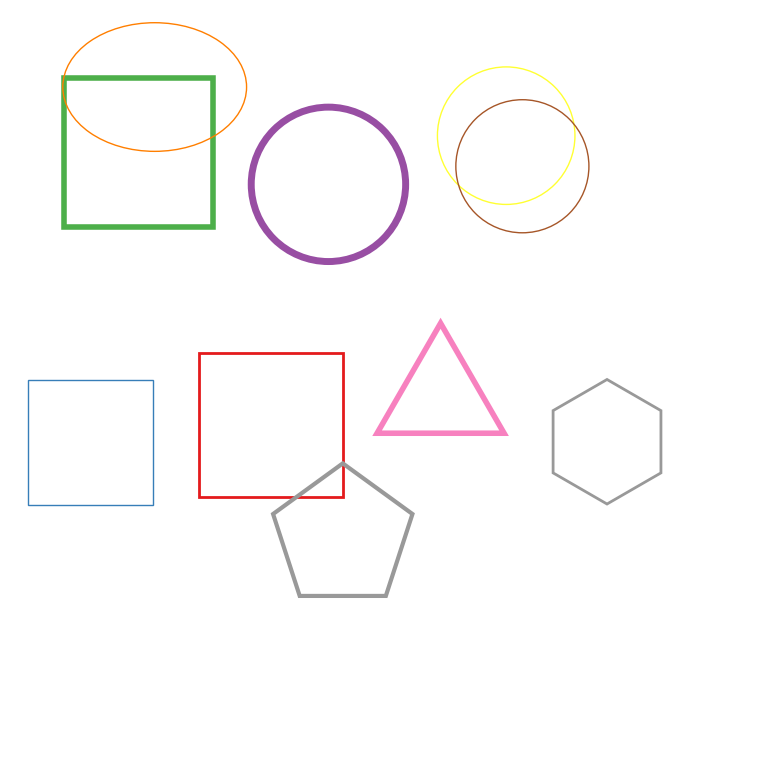[{"shape": "square", "thickness": 1, "radius": 0.47, "center": [0.352, 0.448]}, {"shape": "square", "thickness": 0.5, "radius": 0.4, "center": [0.117, 0.425]}, {"shape": "square", "thickness": 2, "radius": 0.48, "center": [0.179, 0.802]}, {"shape": "circle", "thickness": 2.5, "radius": 0.5, "center": [0.427, 0.761]}, {"shape": "oval", "thickness": 0.5, "radius": 0.6, "center": [0.201, 0.887]}, {"shape": "circle", "thickness": 0.5, "radius": 0.45, "center": [0.657, 0.824]}, {"shape": "circle", "thickness": 0.5, "radius": 0.43, "center": [0.678, 0.784]}, {"shape": "triangle", "thickness": 2, "radius": 0.48, "center": [0.572, 0.485]}, {"shape": "pentagon", "thickness": 1.5, "radius": 0.48, "center": [0.445, 0.303]}, {"shape": "hexagon", "thickness": 1, "radius": 0.4, "center": [0.788, 0.426]}]